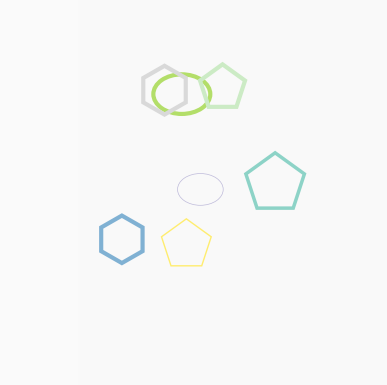[{"shape": "pentagon", "thickness": 2.5, "radius": 0.4, "center": [0.71, 0.524]}, {"shape": "oval", "thickness": 0.5, "radius": 0.29, "center": [0.517, 0.508]}, {"shape": "hexagon", "thickness": 3, "radius": 0.31, "center": [0.315, 0.378]}, {"shape": "oval", "thickness": 3, "radius": 0.37, "center": [0.469, 0.755]}, {"shape": "hexagon", "thickness": 3, "radius": 0.32, "center": [0.425, 0.766]}, {"shape": "pentagon", "thickness": 3, "radius": 0.31, "center": [0.574, 0.772]}, {"shape": "pentagon", "thickness": 1, "radius": 0.34, "center": [0.481, 0.364]}]